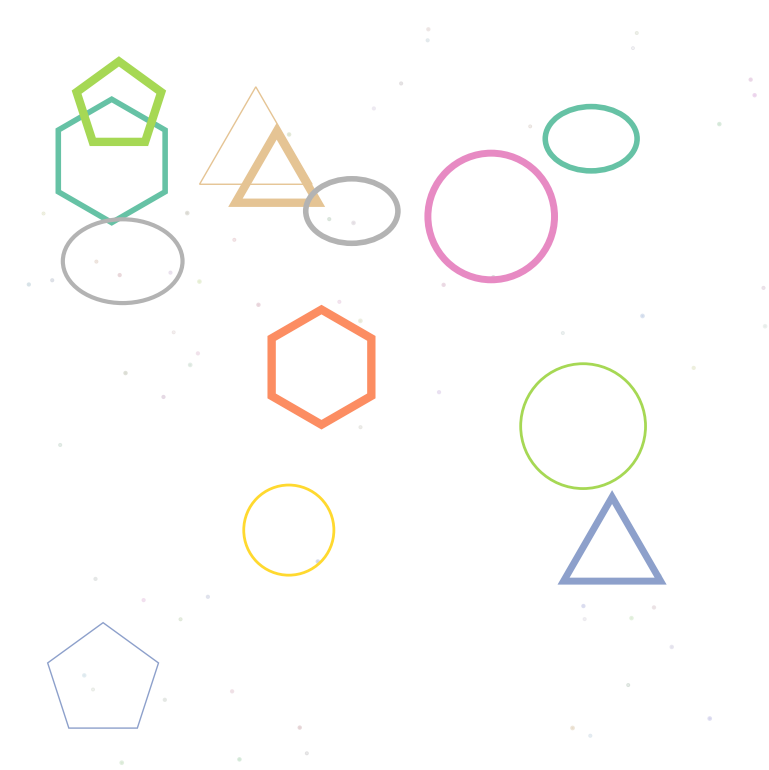[{"shape": "oval", "thickness": 2, "radius": 0.3, "center": [0.768, 0.82]}, {"shape": "hexagon", "thickness": 2, "radius": 0.4, "center": [0.145, 0.791]}, {"shape": "hexagon", "thickness": 3, "radius": 0.37, "center": [0.418, 0.523]}, {"shape": "pentagon", "thickness": 0.5, "radius": 0.38, "center": [0.134, 0.116]}, {"shape": "triangle", "thickness": 2.5, "radius": 0.36, "center": [0.795, 0.282]}, {"shape": "circle", "thickness": 2.5, "radius": 0.41, "center": [0.638, 0.719]}, {"shape": "pentagon", "thickness": 3, "radius": 0.29, "center": [0.154, 0.862]}, {"shape": "circle", "thickness": 1, "radius": 0.41, "center": [0.757, 0.447]}, {"shape": "circle", "thickness": 1, "radius": 0.29, "center": [0.375, 0.312]}, {"shape": "triangle", "thickness": 3, "radius": 0.31, "center": [0.359, 0.768]}, {"shape": "triangle", "thickness": 0.5, "radius": 0.42, "center": [0.332, 0.803]}, {"shape": "oval", "thickness": 2, "radius": 0.3, "center": [0.457, 0.726]}, {"shape": "oval", "thickness": 1.5, "radius": 0.39, "center": [0.159, 0.661]}]